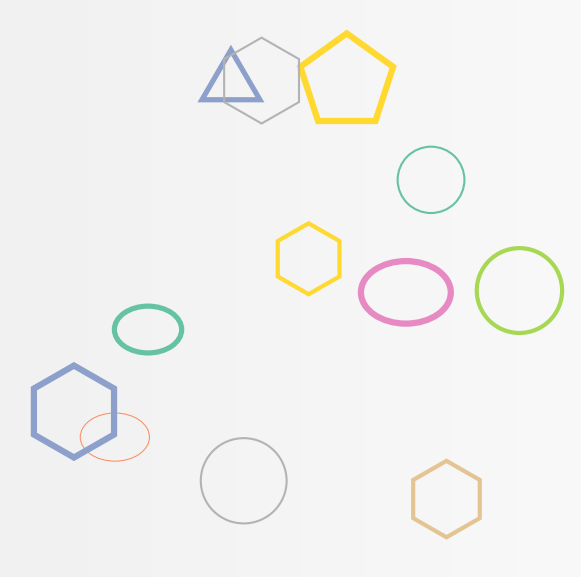[{"shape": "oval", "thickness": 2.5, "radius": 0.29, "center": [0.255, 0.428]}, {"shape": "circle", "thickness": 1, "radius": 0.29, "center": [0.742, 0.688]}, {"shape": "oval", "thickness": 0.5, "radius": 0.3, "center": [0.198, 0.242]}, {"shape": "triangle", "thickness": 2.5, "radius": 0.29, "center": [0.397, 0.855]}, {"shape": "hexagon", "thickness": 3, "radius": 0.4, "center": [0.127, 0.287]}, {"shape": "oval", "thickness": 3, "radius": 0.39, "center": [0.698, 0.493]}, {"shape": "circle", "thickness": 2, "radius": 0.37, "center": [0.894, 0.496]}, {"shape": "hexagon", "thickness": 2, "radius": 0.31, "center": [0.531, 0.551]}, {"shape": "pentagon", "thickness": 3, "radius": 0.42, "center": [0.597, 0.857]}, {"shape": "hexagon", "thickness": 2, "radius": 0.33, "center": [0.768, 0.135]}, {"shape": "hexagon", "thickness": 1, "radius": 0.37, "center": [0.45, 0.86]}, {"shape": "circle", "thickness": 1, "radius": 0.37, "center": [0.419, 0.167]}]